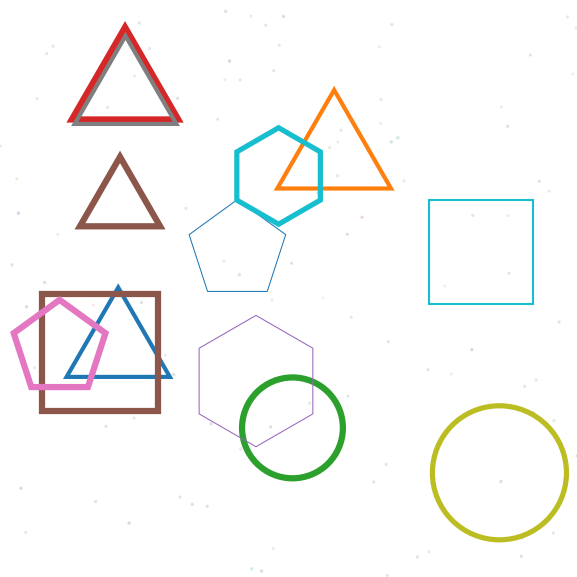[{"shape": "triangle", "thickness": 2, "radius": 0.52, "center": [0.205, 0.398]}, {"shape": "pentagon", "thickness": 0.5, "radius": 0.44, "center": [0.411, 0.566]}, {"shape": "triangle", "thickness": 2, "radius": 0.57, "center": [0.579, 0.73]}, {"shape": "circle", "thickness": 3, "radius": 0.44, "center": [0.506, 0.258]}, {"shape": "triangle", "thickness": 3, "radius": 0.53, "center": [0.217, 0.845]}, {"shape": "hexagon", "thickness": 0.5, "radius": 0.57, "center": [0.443, 0.339]}, {"shape": "triangle", "thickness": 3, "radius": 0.4, "center": [0.208, 0.647]}, {"shape": "square", "thickness": 3, "radius": 0.51, "center": [0.173, 0.389]}, {"shape": "pentagon", "thickness": 3, "radius": 0.42, "center": [0.103, 0.396]}, {"shape": "triangle", "thickness": 2, "radius": 0.51, "center": [0.217, 0.835]}, {"shape": "circle", "thickness": 2.5, "radius": 0.58, "center": [0.865, 0.18]}, {"shape": "square", "thickness": 1, "radius": 0.45, "center": [0.834, 0.563]}, {"shape": "hexagon", "thickness": 2.5, "radius": 0.42, "center": [0.482, 0.694]}]